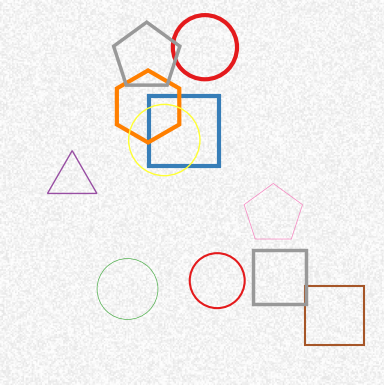[{"shape": "circle", "thickness": 1.5, "radius": 0.36, "center": [0.564, 0.271]}, {"shape": "circle", "thickness": 3, "radius": 0.42, "center": [0.532, 0.877]}, {"shape": "square", "thickness": 3, "radius": 0.46, "center": [0.477, 0.66]}, {"shape": "circle", "thickness": 0.5, "radius": 0.4, "center": [0.331, 0.249]}, {"shape": "triangle", "thickness": 1, "radius": 0.37, "center": [0.187, 0.535]}, {"shape": "hexagon", "thickness": 3, "radius": 0.47, "center": [0.385, 0.723]}, {"shape": "circle", "thickness": 1, "radius": 0.46, "center": [0.427, 0.636]}, {"shape": "square", "thickness": 1.5, "radius": 0.39, "center": [0.869, 0.181]}, {"shape": "pentagon", "thickness": 0.5, "radius": 0.4, "center": [0.71, 0.444]}, {"shape": "square", "thickness": 2.5, "radius": 0.35, "center": [0.725, 0.281]}, {"shape": "pentagon", "thickness": 2.5, "radius": 0.45, "center": [0.381, 0.852]}]